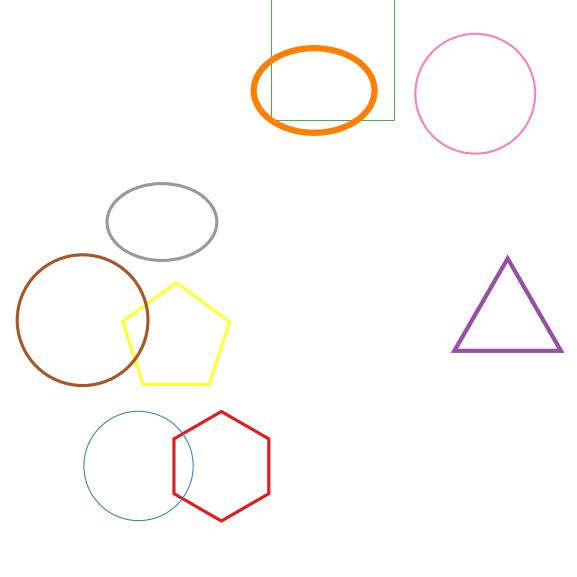[{"shape": "hexagon", "thickness": 1.5, "radius": 0.47, "center": [0.383, 0.192]}, {"shape": "circle", "thickness": 0.5, "radius": 0.47, "center": [0.24, 0.192]}, {"shape": "square", "thickness": 0.5, "radius": 0.53, "center": [0.576, 0.898]}, {"shape": "triangle", "thickness": 2, "radius": 0.53, "center": [0.879, 0.445]}, {"shape": "oval", "thickness": 3, "radius": 0.52, "center": [0.544, 0.842]}, {"shape": "pentagon", "thickness": 1.5, "radius": 0.49, "center": [0.305, 0.412]}, {"shape": "circle", "thickness": 1.5, "radius": 0.57, "center": [0.143, 0.445]}, {"shape": "circle", "thickness": 1, "radius": 0.52, "center": [0.823, 0.837]}, {"shape": "oval", "thickness": 1.5, "radius": 0.48, "center": [0.28, 0.615]}]